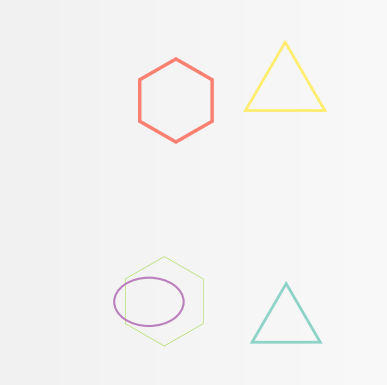[{"shape": "triangle", "thickness": 2, "radius": 0.51, "center": [0.739, 0.162]}, {"shape": "hexagon", "thickness": 2.5, "radius": 0.54, "center": [0.454, 0.739]}, {"shape": "hexagon", "thickness": 0.5, "radius": 0.58, "center": [0.424, 0.217]}, {"shape": "oval", "thickness": 1.5, "radius": 0.45, "center": [0.384, 0.216]}, {"shape": "triangle", "thickness": 2, "radius": 0.59, "center": [0.736, 0.772]}]